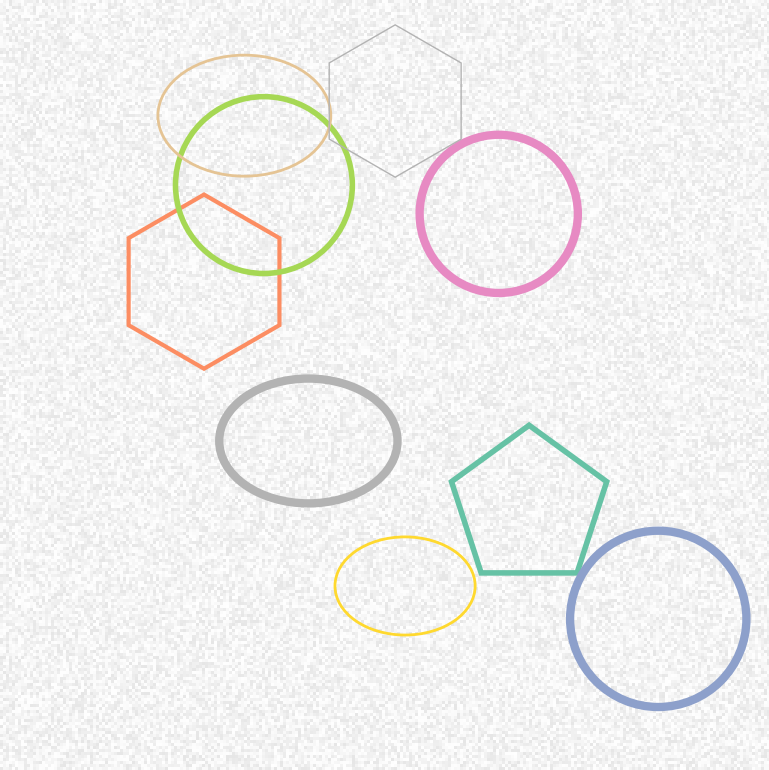[{"shape": "pentagon", "thickness": 2, "radius": 0.53, "center": [0.687, 0.342]}, {"shape": "hexagon", "thickness": 1.5, "radius": 0.57, "center": [0.265, 0.634]}, {"shape": "circle", "thickness": 3, "radius": 0.57, "center": [0.855, 0.196]}, {"shape": "circle", "thickness": 3, "radius": 0.51, "center": [0.648, 0.722]}, {"shape": "circle", "thickness": 2, "radius": 0.57, "center": [0.343, 0.76]}, {"shape": "oval", "thickness": 1, "radius": 0.46, "center": [0.526, 0.239]}, {"shape": "oval", "thickness": 1, "radius": 0.56, "center": [0.317, 0.85]}, {"shape": "oval", "thickness": 3, "radius": 0.58, "center": [0.4, 0.427]}, {"shape": "hexagon", "thickness": 0.5, "radius": 0.49, "center": [0.513, 0.869]}]